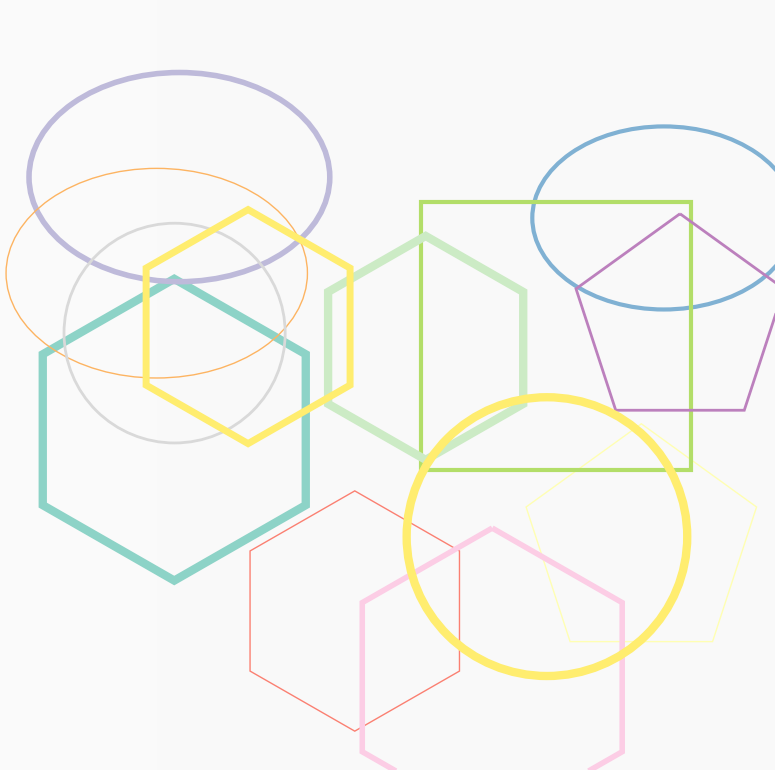[{"shape": "hexagon", "thickness": 3, "radius": 0.98, "center": [0.225, 0.442]}, {"shape": "pentagon", "thickness": 0.5, "radius": 0.78, "center": [0.828, 0.293]}, {"shape": "oval", "thickness": 2, "radius": 0.97, "center": [0.231, 0.77]}, {"shape": "hexagon", "thickness": 0.5, "radius": 0.78, "center": [0.458, 0.206]}, {"shape": "oval", "thickness": 1.5, "radius": 0.85, "center": [0.857, 0.717]}, {"shape": "oval", "thickness": 0.5, "radius": 0.97, "center": [0.202, 0.645]}, {"shape": "square", "thickness": 1.5, "radius": 0.87, "center": [0.717, 0.563]}, {"shape": "hexagon", "thickness": 2, "radius": 0.97, "center": [0.635, 0.121]}, {"shape": "circle", "thickness": 1, "radius": 0.71, "center": [0.225, 0.567]}, {"shape": "pentagon", "thickness": 1, "radius": 0.71, "center": [0.877, 0.581]}, {"shape": "hexagon", "thickness": 3, "radius": 0.73, "center": [0.549, 0.548]}, {"shape": "circle", "thickness": 3, "radius": 0.91, "center": [0.706, 0.303]}, {"shape": "hexagon", "thickness": 2.5, "radius": 0.76, "center": [0.32, 0.576]}]